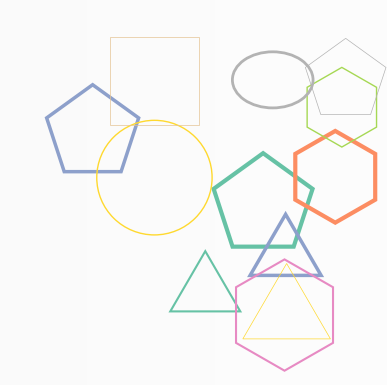[{"shape": "triangle", "thickness": 1.5, "radius": 0.52, "center": [0.53, 0.243]}, {"shape": "pentagon", "thickness": 3, "radius": 0.67, "center": [0.679, 0.468]}, {"shape": "hexagon", "thickness": 3, "radius": 0.6, "center": [0.865, 0.541]}, {"shape": "triangle", "thickness": 2.5, "radius": 0.53, "center": [0.737, 0.338]}, {"shape": "pentagon", "thickness": 2.5, "radius": 0.62, "center": [0.239, 0.655]}, {"shape": "hexagon", "thickness": 1.5, "radius": 0.72, "center": [0.734, 0.182]}, {"shape": "hexagon", "thickness": 1, "radius": 0.52, "center": [0.882, 0.722]}, {"shape": "triangle", "thickness": 0.5, "radius": 0.65, "center": [0.74, 0.185]}, {"shape": "circle", "thickness": 1, "radius": 0.74, "center": [0.399, 0.539]}, {"shape": "square", "thickness": 0.5, "radius": 0.57, "center": [0.399, 0.79]}, {"shape": "pentagon", "thickness": 0.5, "radius": 0.55, "center": [0.892, 0.791]}, {"shape": "oval", "thickness": 2, "radius": 0.52, "center": [0.704, 0.793]}]